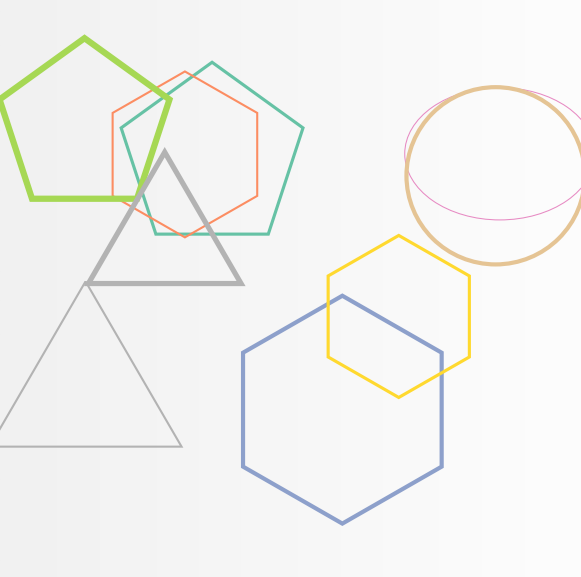[{"shape": "pentagon", "thickness": 1.5, "radius": 0.82, "center": [0.365, 0.727]}, {"shape": "hexagon", "thickness": 1, "radius": 0.72, "center": [0.318, 0.732]}, {"shape": "hexagon", "thickness": 2, "radius": 0.99, "center": [0.589, 0.29]}, {"shape": "oval", "thickness": 0.5, "radius": 0.82, "center": [0.86, 0.733]}, {"shape": "pentagon", "thickness": 3, "radius": 0.77, "center": [0.145, 0.779]}, {"shape": "hexagon", "thickness": 1.5, "radius": 0.7, "center": [0.686, 0.451]}, {"shape": "circle", "thickness": 2, "radius": 0.77, "center": [0.853, 0.695]}, {"shape": "triangle", "thickness": 2.5, "radius": 0.76, "center": [0.283, 0.584]}, {"shape": "triangle", "thickness": 1, "radius": 0.95, "center": [0.147, 0.321]}]